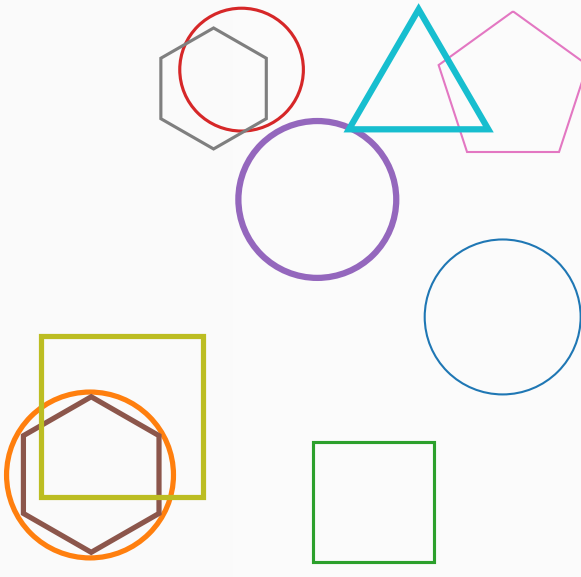[{"shape": "circle", "thickness": 1, "radius": 0.67, "center": [0.865, 0.45]}, {"shape": "circle", "thickness": 2.5, "radius": 0.72, "center": [0.155, 0.177]}, {"shape": "square", "thickness": 1.5, "radius": 0.52, "center": [0.642, 0.129]}, {"shape": "circle", "thickness": 1.5, "radius": 0.53, "center": [0.416, 0.879]}, {"shape": "circle", "thickness": 3, "radius": 0.68, "center": [0.546, 0.654]}, {"shape": "hexagon", "thickness": 2.5, "radius": 0.67, "center": [0.157, 0.177]}, {"shape": "pentagon", "thickness": 1, "radius": 0.67, "center": [0.883, 0.845]}, {"shape": "hexagon", "thickness": 1.5, "radius": 0.52, "center": [0.367, 0.846]}, {"shape": "square", "thickness": 2.5, "radius": 0.7, "center": [0.21, 0.278]}, {"shape": "triangle", "thickness": 3, "radius": 0.69, "center": [0.72, 0.844]}]